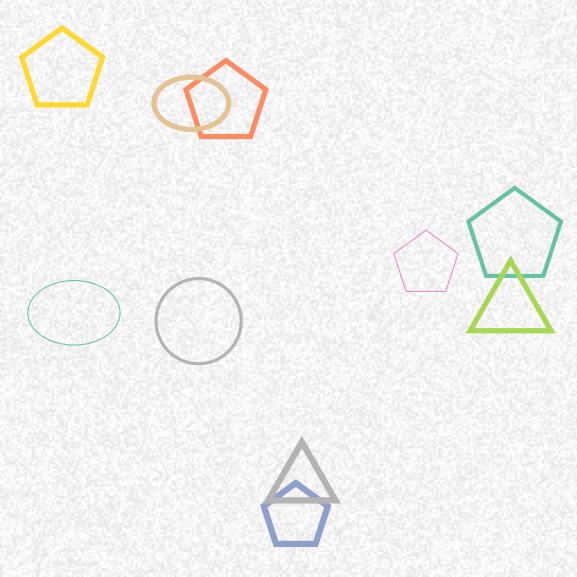[{"shape": "pentagon", "thickness": 2, "radius": 0.42, "center": [0.891, 0.589]}, {"shape": "oval", "thickness": 0.5, "radius": 0.4, "center": [0.128, 0.457]}, {"shape": "pentagon", "thickness": 2.5, "radius": 0.36, "center": [0.391, 0.822]}, {"shape": "pentagon", "thickness": 3, "radius": 0.29, "center": [0.512, 0.104]}, {"shape": "pentagon", "thickness": 0.5, "radius": 0.29, "center": [0.738, 0.542]}, {"shape": "triangle", "thickness": 2.5, "radius": 0.4, "center": [0.884, 0.467]}, {"shape": "pentagon", "thickness": 2.5, "radius": 0.37, "center": [0.108, 0.877]}, {"shape": "oval", "thickness": 2.5, "radius": 0.32, "center": [0.331, 0.82]}, {"shape": "triangle", "thickness": 3, "radius": 0.34, "center": [0.523, 0.166]}, {"shape": "circle", "thickness": 1.5, "radius": 0.37, "center": [0.344, 0.443]}]